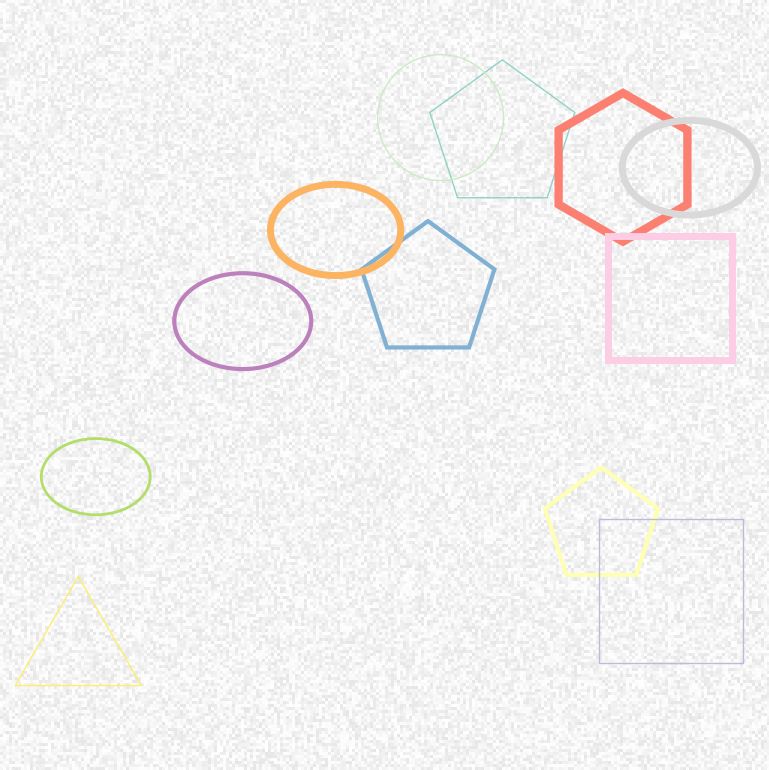[{"shape": "pentagon", "thickness": 0.5, "radius": 0.49, "center": [0.652, 0.823]}, {"shape": "pentagon", "thickness": 1.5, "radius": 0.39, "center": [0.781, 0.316]}, {"shape": "square", "thickness": 0.5, "radius": 0.47, "center": [0.871, 0.232]}, {"shape": "hexagon", "thickness": 3, "radius": 0.48, "center": [0.809, 0.783]}, {"shape": "pentagon", "thickness": 1.5, "radius": 0.45, "center": [0.556, 0.622]}, {"shape": "oval", "thickness": 2.5, "radius": 0.42, "center": [0.436, 0.701]}, {"shape": "oval", "thickness": 1, "radius": 0.35, "center": [0.124, 0.381]}, {"shape": "square", "thickness": 2.5, "radius": 0.4, "center": [0.87, 0.613]}, {"shape": "oval", "thickness": 2.5, "radius": 0.44, "center": [0.896, 0.782]}, {"shape": "oval", "thickness": 1.5, "radius": 0.44, "center": [0.315, 0.583]}, {"shape": "circle", "thickness": 0.5, "radius": 0.41, "center": [0.572, 0.847]}, {"shape": "triangle", "thickness": 0.5, "radius": 0.47, "center": [0.102, 0.157]}]